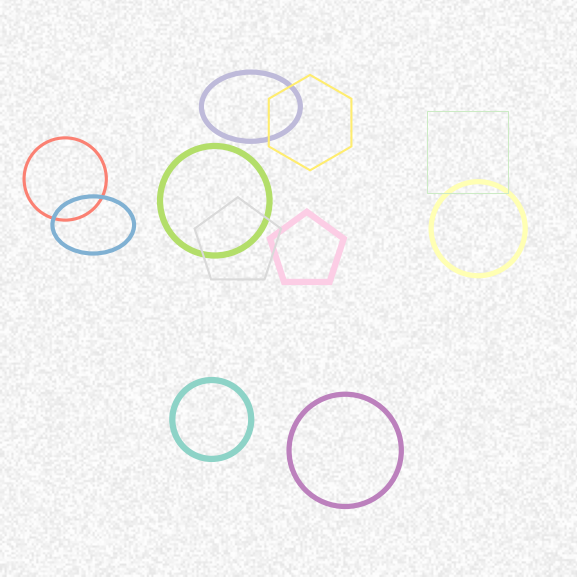[{"shape": "circle", "thickness": 3, "radius": 0.34, "center": [0.367, 0.273]}, {"shape": "circle", "thickness": 2.5, "radius": 0.41, "center": [0.828, 0.603]}, {"shape": "oval", "thickness": 2.5, "radius": 0.43, "center": [0.434, 0.814]}, {"shape": "circle", "thickness": 1.5, "radius": 0.36, "center": [0.113, 0.689]}, {"shape": "oval", "thickness": 2, "radius": 0.35, "center": [0.161, 0.61]}, {"shape": "circle", "thickness": 3, "radius": 0.47, "center": [0.372, 0.652]}, {"shape": "pentagon", "thickness": 3, "radius": 0.34, "center": [0.531, 0.565]}, {"shape": "pentagon", "thickness": 1, "radius": 0.39, "center": [0.412, 0.579]}, {"shape": "circle", "thickness": 2.5, "radius": 0.49, "center": [0.598, 0.219]}, {"shape": "square", "thickness": 0.5, "radius": 0.35, "center": [0.81, 0.736]}, {"shape": "hexagon", "thickness": 1, "radius": 0.41, "center": [0.537, 0.787]}]